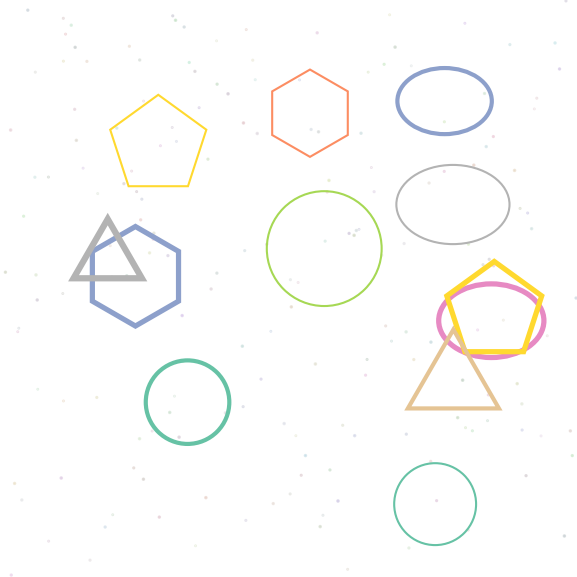[{"shape": "circle", "thickness": 1, "radius": 0.35, "center": [0.753, 0.126]}, {"shape": "circle", "thickness": 2, "radius": 0.36, "center": [0.325, 0.303]}, {"shape": "hexagon", "thickness": 1, "radius": 0.38, "center": [0.537, 0.803]}, {"shape": "hexagon", "thickness": 2.5, "radius": 0.43, "center": [0.235, 0.521]}, {"shape": "oval", "thickness": 2, "radius": 0.41, "center": [0.77, 0.824]}, {"shape": "oval", "thickness": 2.5, "radius": 0.46, "center": [0.851, 0.444]}, {"shape": "circle", "thickness": 1, "radius": 0.5, "center": [0.561, 0.569]}, {"shape": "pentagon", "thickness": 2.5, "radius": 0.43, "center": [0.856, 0.46]}, {"shape": "pentagon", "thickness": 1, "radius": 0.44, "center": [0.274, 0.747]}, {"shape": "triangle", "thickness": 2, "radius": 0.46, "center": [0.785, 0.337]}, {"shape": "triangle", "thickness": 3, "radius": 0.34, "center": [0.187, 0.551]}, {"shape": "oval", "thickness": 1, "radius": 0.49, "center": [0.784, 0.645]}]